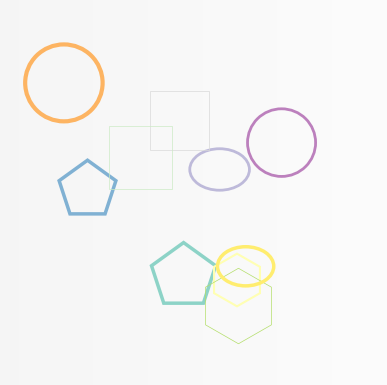[{"shape": "pentagon", "thickness": 2.5, "radius": 0.43, "center": [0.474, 0.283]}, {"shape": "hexagon", "thickness": 1.5, "radius": 0.34, "center": [0.612, 0.273]}, {"shape": "oval", "thickness": 2, "radius": 0.38, "center": [0.567, 0.56]}, {"shape": "pentagon", "thickness": 2.5, "radius": 0.39, "center": [0.226, 0.507]}, {"shape": "circle", "thickness": 3, "radius": 0.5, "center": [0.165, 0.785]}, {"shape": "hexagon", "thickness": 0.5, "radius": 0.49, "center": [0.615, 0.205]}, {"shape": "square", "thickness": 0.5, "radius": 0.38, "center": [0.463, 0.687]}, {"shape": "circle", "thickness": 2, "radius": 0.44, "center": [0.727, 0.63]}, {"shape": "square", "thickness": 0.5, "radius": 0.41, "center": [0.362, 0.591]}, {"shape": "oval", "thickness": 2.5, "radius": 0.36, "center": [0.634, 0.308]}]